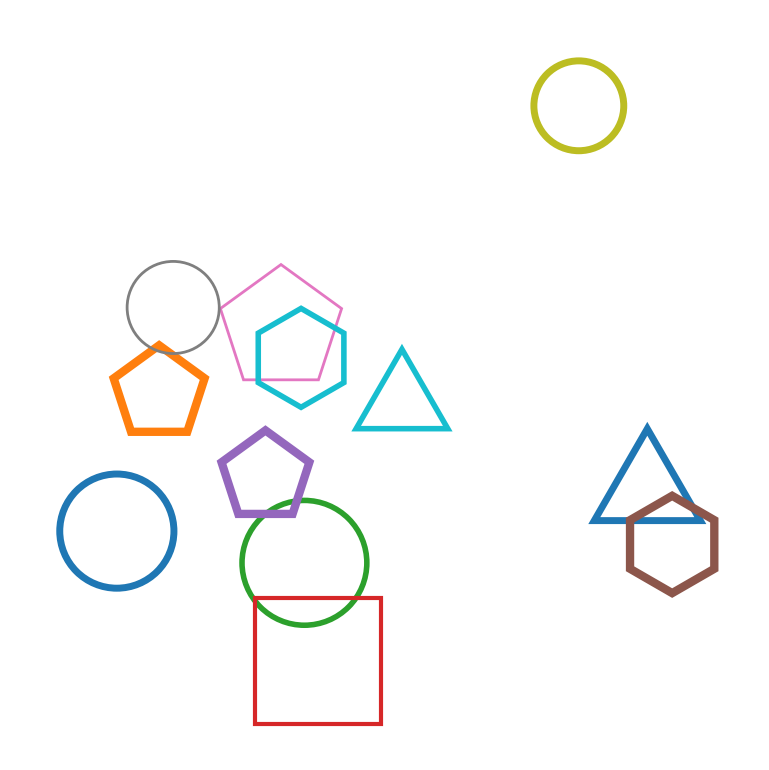[{"shape": "circle", "thickness": 2.5, "radius": 0.37, "center": [0.152, 0.31]}, {"shape": "triangle", "thickness": 2.5, "radius": 0.4, "center": [0.841, 0.364]}, {"shape": "pentagon", "thickness": 3, "radius": 0.31, "center": [0.207, 0.489]}, {"shape": "circle", "thickness": 2, "radius": 0.41, "center": [0.395, 0.269]}, {"shape": "square", "thickness": 1.5, "radius": 0.41, "center": [0.413, 0.142]}, {"shape": "pentagon", "thickness": 3, "radius": 0.3, "center": [0.345, 0.381]}, {"shape": "hexagon", "thickness": 3, "radius": 0.32, "center": [0.873, 0.293]}, {"shape": "pentagon", "thickness": 1, "radius": 0.41, "center": [0.365, 0.574]}, {"shape": "circle", "thickness": 1, "radius": 0.3, "center": [0.225, 0.601]}, {"shape": "circle", "thickness": 2.5, "radius": 0.29, "center": [0.752, 0.863]}, {"shape": "hexagon", "thickness": 2, "radius": 0.32, "center": [0.391, 0.535]}, {"shape": "triangle", "thickness": 2, "radius": 0.34, "center": [0.522, 0.478]}]